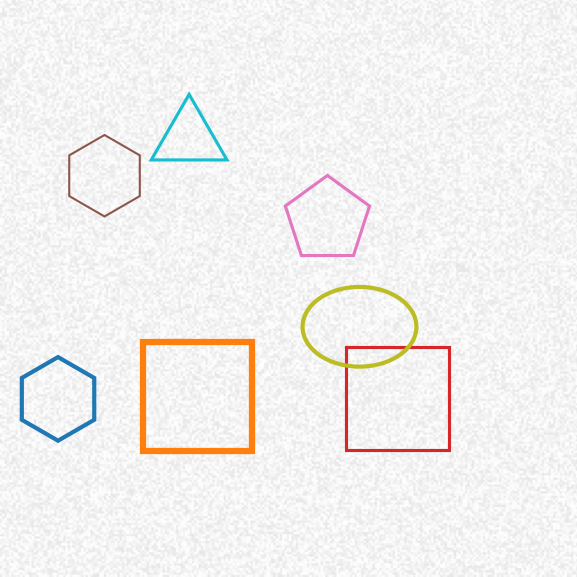[{"shape": "hexagon", "thickness": 2, "radius": 0.36, "center": [0.1, 0.308]}, {"shape": "square", "thickness": 3, "radius": 0.47, "center": [0.342, 0.312]}, {"shape": "square", "thickness": 1.5, "radius": 0.45, "center": [0.688, 0.309]}, {"shape": "hexagon", "thickness": 1, "radius": 0.35, "center": [0.181, 0.695]}, {"shape": "pentagon", "thickness": 1.5, "radius": 0.38, "center": [0.567, 0.619]}, {"shape": "oval", "thickness": 2, "radius": 0.49, "center": [0.622, 0.433]}, {"shape": "triangle", "thickness": 1.5, "radius": 0.38, "center": [0.327, 0.76]}]